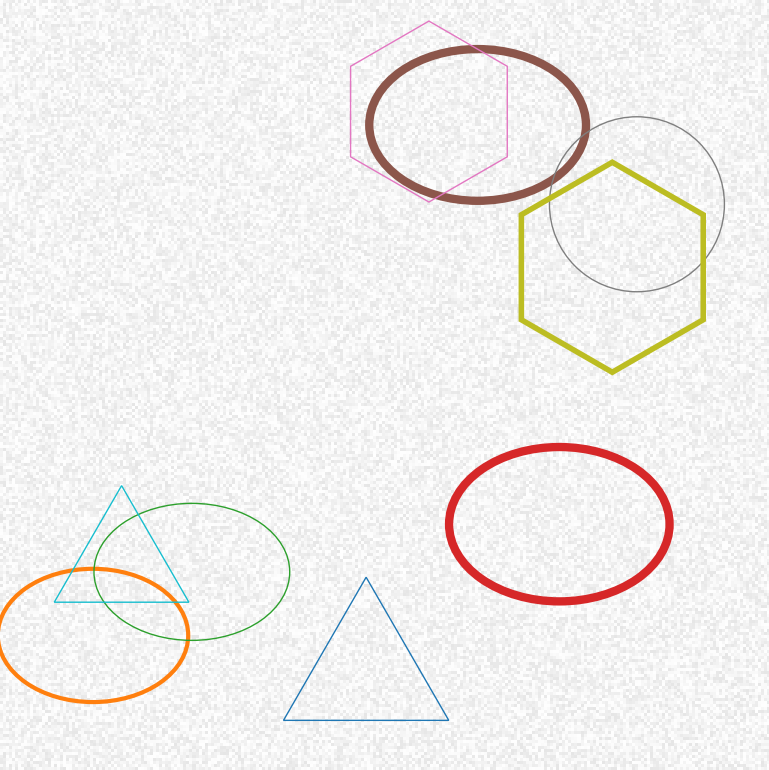[{"shape": "triangle", "thickness": 0.5, "radius": 0.62, "center": [0.475, 0.126]}, {"shape": "oval", "thickness": 1.5, "radius": 0.62, "center": [0.121, 0.175]}, {"shape": "oval", "thickness": 0.5, "radius": 0.64, "center": [0.249, 0.257]}, {"shape": "oval", "thickness": 3, "radius": 0.72, "center": [0.726, 0.319]}, {"shape": "oval", "thickness": 3, "radius": 0.7, "center": [0.62, 0.838]}, {"shape": "hexagon", "thickness": 0.5, "radius": 0.59, "center": [0.557, 0.855]}, {"shape": "circle", "thickness": 0.5, "radius": 0.57, "center": [0.827, 0.735]}, {"shape": "hexagon", "thickness": 2, "radius": 0.68, "center": [0.795, 0.653]}, {"shape": "triangle", "thickness": 0.5, "radius": 0.5, "center": [0.158, 0.268]}]